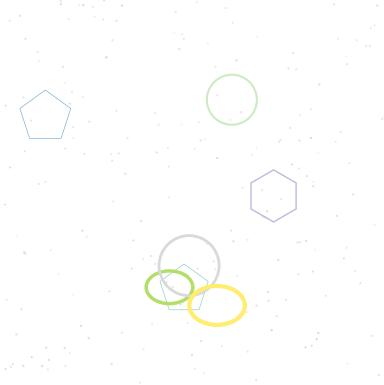[{"shape": "pentagon", "thickness": 0.5, "radius": 0.33, "center": [0.478, 0.249]}, {"shape": "hexagon", "thickness": 1, "radius": 0.34, "center": [0.711, 0.491]}, {"shape": "pentagon", "thickness": 0.5, "radius": 0.35, "center": [0.118, 0.697]}, {"shape": "oval", "thickness": 2.5, "radius": 0.3, "center": [0.44, 0.254]}, {"shape": "circle", "thickness": 2, "radius": 0.39, "center": [0.491, 0.31]}, {"shape": "circle", "thickness": 1.5, "radius": 0.33, "center": [0.602, 0.741]}, {"shape": "oval", "thickness": 3, "radius": 0.36, "center": [0.564, 0.207]}]